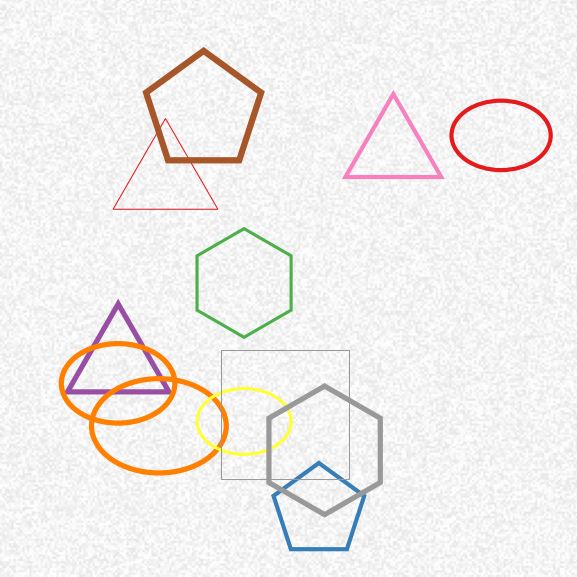[{"shape": "triangle", "thickness": 0.5, "radius": 0.52, "center": [0.287, 0.689]}, {"shape": "oval", "thickness": 2, "radius": 0.43, "center": [0.868, 0.765]}, {"shape": "pentagon", "thickness": 2, "radius": 0.41, "center": [0.552, 0.115]}, {"shape": "hexagon", "thickness": 1.5, "radius": 0.47, "center": [0.423, 0.509]}, {"shape": "triangle", "thickness": 2.5, "radius": 0.51, "center": [0.205, 0.371]}, {"shape": "oval", "thickness": 2.5, "radius": 0.49, "center": [0.205, 0.335]}, {"shape": "oval", "thickness": 2.5, "radius": 0.58, "center": [0.275, 0.262]}, {"shape": "oval", "thickness": 1.5, "radius": 0.41, "center": [0.423, 0.269]}, {"shape": "pentagon", "thickness": 3, "radius": 0.52, "center": [0.353, 0.806]}, {"shape": "triangle", "thickness": 2, "radius": 0.48, "center": [0.681, 0.741]}, {"shape": "square", "thickness": 0.5, "radius": 0.56, "center": [0.493, 0.281]}, {"shape": "hexagon", "thickness": 2.5, "radius": 0.56, "center": [0.562, 0.219]}]